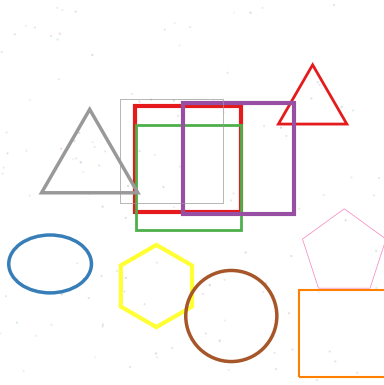[{"shape": "square", "thickness": 3, "radius": 0.69, "center": [0.488, 0.586]}, {"shape": "triangle", "thickness": 2, "radius": 0.51, "center": [0.812, 0.729]}, {"shape": "oval", "thickness": 2.5, "radius": 0.54, "center": [0.13, 0.314]}, {"shape": "square", "thickness": 2, "radius": 0.68, "center": [0.49, 0.539]}, {"shape": "square", "thickness": 3, "radius": 0.72, "center": [0.619, 0.588]}, {"shape": "square", "thickness": 1.5, "radius": 0.57, "center": [0.889, 0.133]}, {"shape": "hexagon", "thickness": 3, "radius": 0.53, "center": [0.406, 0.257]}, {"shape": "circle", "thickness": 2.5, "radius": 0.59, "center": [0.601, 0.179]}, {"shape": "pentagon", "thickness": 0.5, "radius": 0.57, "center": [0.894, 0.344]}, {"shape": "triangle", "thickness": 2.5, "radius": 0.72, "center": [0.233, 0.571]}, {"shape": "square", "thickness": 0.5, "radius": 0.67, "center": [0.446, 0.607]}]